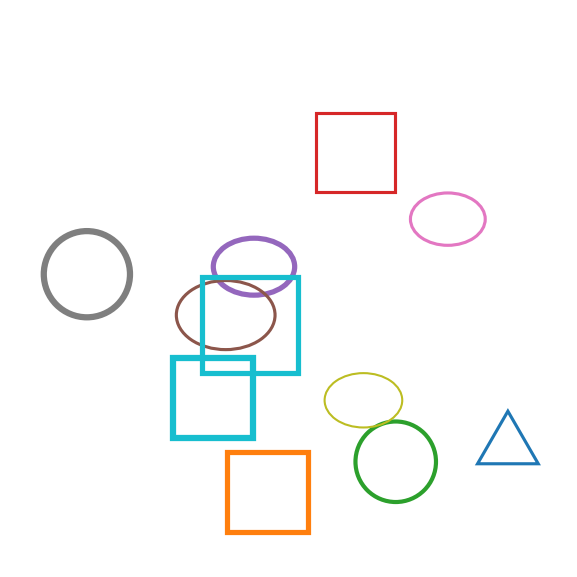[{"shape": "triangle", "thickness": 1.5, "radius": 0.3, "center": [0.879, 0.226]}, {"shape": "square", "thickness": 2.5, "radius": 0.35, "center": [0.463, 0.148]}, {"shape": "circle", "thickness": 2, "radius": 0.35, "center": [0.685, 0.2]}, {"shape": "square", "thickness": 1.5, "radius": 0.34, "center": [0.615, 0.734]}, {"shape": "oval", "thickness": 2.5, "radius": 0.35, "center": [0.44, 0.537]}, {"shape": "oval", "thickness": 1.5, "radius": 0.43, "center": [0.391, 0.454]}, {"shape": "oval", "thickness": 1.5, "radius": 0.32, "center": [0.775, 0.62]}, {"shape": "circle", "thickness": 3, "radius": 0.37, "center": [0.15, 0.524]}, {"shape": "oval", "thickness": 1, "radius": 0.34, "center": [0.629, 0.306]}, {"shape": "square", "thickness": 2.5, "radius": 0.41, "center": [0.433, 0.436]}, {"shape": "square", "thickness": 3, "radius": 0.35, "center": [0.369, 0.31]}]